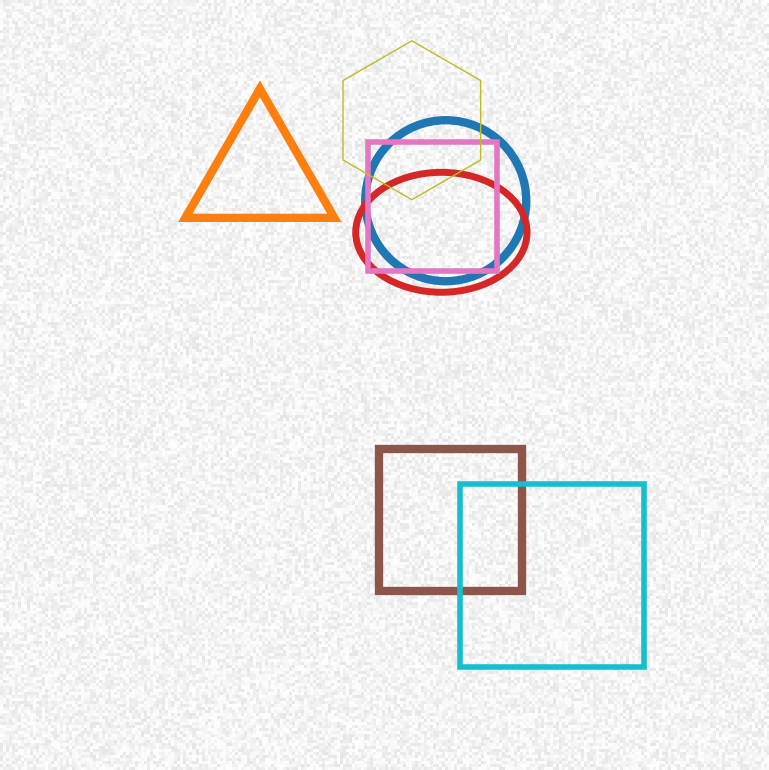[{"shape": "circle", "thickness": 3, "radius": 0.52, "center": [0.579, 0.739]}, {"shape": "triangle", "thickness": 3, "radius": 0.56, "center": [0.337, 0.773]}, {"shape": "oval", "thickness": 2.5, "radius": 0.56, "center": [0.573, 0.698]}, {"shape": "square", "thickness": 3, "radius": 0.46, "center": [0.585, 0.324]}, {"shape": "square", "thickness": 2, "radius": 0.42, "center": [0.561, 0.732]}, {"shape": "hexagon", "thickness": 0.5, "radius": 0.52, "center": [0.535, 0.844]}, {"shape": "square", "thickness": 2, "radius": 0.6, "center": [0.717, 0.253]}]